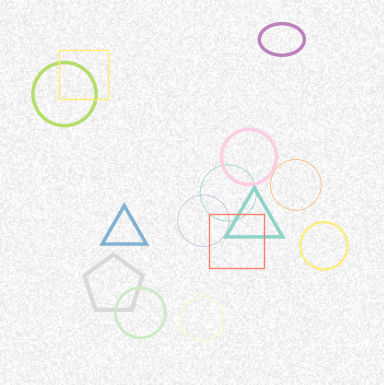[{"shape": "triangle", "thickness": 2.5, "radius": 0.43, "center": [0.66, 0.427]}, {"shape": "circle", "thickness": 0.5, "radius": 0.37, "center": [0.593, 0.499]}, {"shape": "hexagon", "thickness": 0.5, "radius": 0.31, "center": [0.526, 0.172]}, {"shape": "circle", "thickness": 0.5, "radius": 0.33, "center": [0.529, 0.427]}, {"shape": "square", "thickness": 1, "radius": 0.35, "center": [0.614, 0.374]}, {"shape": "triangle", "thickness": 2.5, "radius": 0.33, "center": [0.323, 0.399]}, {"shape": "circle", "thickness": 0.5, "radius": 0.33, "center": [0.768, 0.52]}, {"shape": "circle", "thickness": 2.5, "radius": 0.41, "center": [0.168, 0.756]}, {"shape": "circle", "thickness": 2.5, "radius": 0.36, "center": [0.647, 0.592]}, {"shape": "pentagon", "thickness": 3, "radius": 0.4, "center": [0.295, 0.26]}, {"shape": "oval", "thickness": 2.5, "radius": 0.29, "center": [0.732, 0.897]}, {"shape": "circle", "thickness": 2, "radius": 0.32, "center": [0.365, 0.188]}, {"shape": "circle", "thickness": 1.5, "radius": 0.31, "center": [0.841, 0.362]}, {"shape": "square", "thickness": 1, "radius": 0.32, "center": [0.216, 0.805]}]